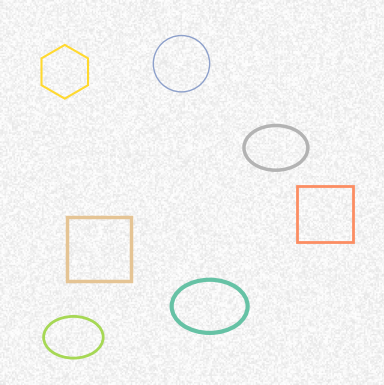[{"shape": "oval", "thickness": 3, "radius": 0.49, "center": [0.545, 0.204]}, {"shape": "square", "thickness": 2, "radius": 0.37, "center": [0.844, 0.445]}, {"shape": "circle", "thickness": 1, "radius": 0.37, "center": [0.471, 0.835]}, {"shape": "oval", "thickness": 2, "radius": 0.39, "center": [0.191, 0.124]}, {"shape": "hexagon", "thickness": 1.5, "radius": 0.35, "center": [0.168, 0.814]}, {"shape": "square", "thickness": 2.5, "radius": 0.42, "center": [0.257, 0.354]}, {"shape": "oval", "thickness": 2.5, "radius": 0.41, "center": [0.717, 0.616]}]